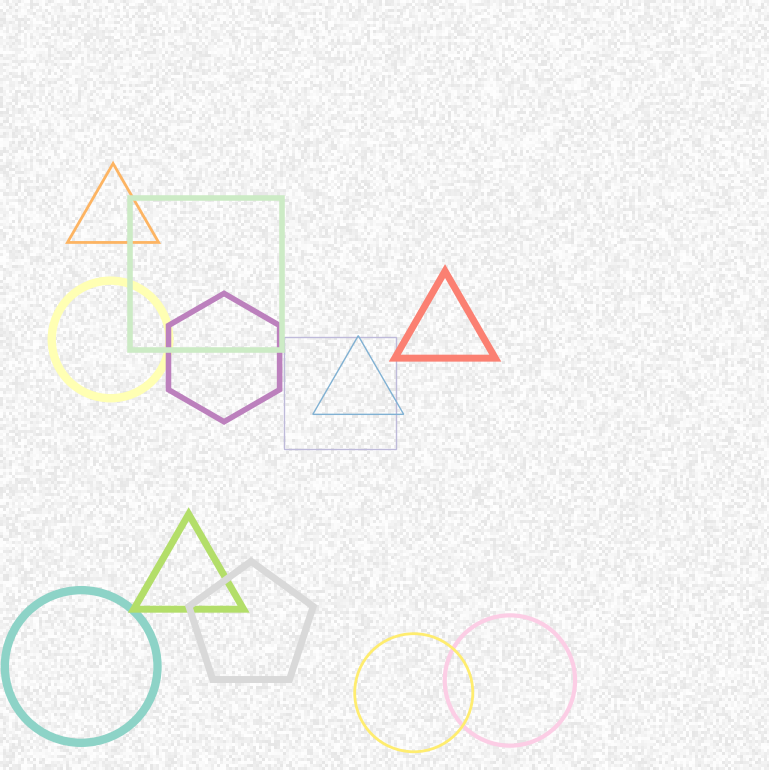[{"shape": "circle", "thickness": 3, "radius": 0.5, "center": [0.105, 0.134]}, {"shape": "circle", "thickness": 3, "radius": 0.38, "center": [0.144, 0.559]}, {"shape": "square", "thickness": 0.5, "radius": 0.36, "center": [0.442, 0.49]}, {"shape": "triangle", "thickness": 2.5, "radius": 0.38, "center": [0.578, 0.573]}, {"shape": "triangle", "thickness": 0.5, "radius": 0.34, "center": [0.465, 0.496]}, {"shape": "triangle", "thickness": 1, "radius": 0.34, "center": [0.147, 0.719]}, {"shape": "triangle", "thickness": 2.5, "radius": 0.41, "center": [0.245, 0.25]}, {"shape": "circle", "thickness": 1.5, "radius": 0.42, "center": [0.662, 0.116]}, {"shape": "pentagon", "thickness": 2.5, "radius": 0.42, "center": [0.326, 0.186]}, {"shape": "hexagon", "thickness": 2, "radius": 0.42, "center": [0.291, 0.536]}, {"shape": "square", "thickness": 2, "radius": 0.49, "center": [0.268, 0.644]}, {"shape": "circle", "thickness": 1, "radius": 0.38, "center": [0.537, 0.1]}]